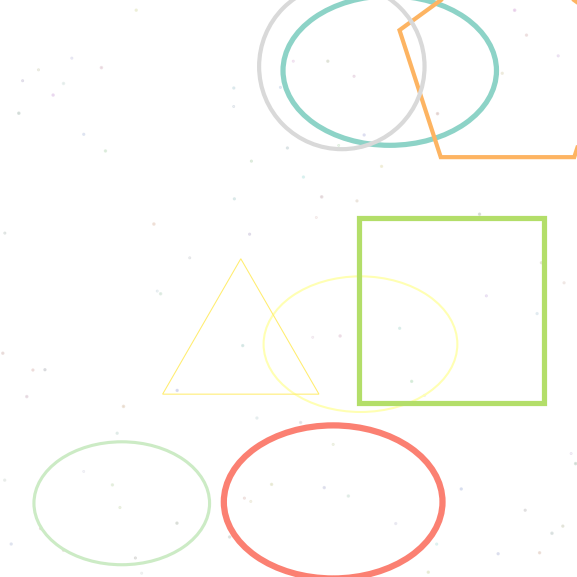[{"shape": "oval", "thickness": 2.5, "radius": 0.92, "center": [0.675, 0.877]}, {"shape": "oval", "thickness": 1, "radius": 0.84, "center": [0.624, 0.403]}, {"shape": "oval", "thickness": 3, "radius": 0.95, "center": [0.577, 0.13]}, {"shape": "pentagon", "thickness": 2, "radius": 0.98, "center": [0.879, 0.886]}, {"shape": "square", "thickness": 2.5, "radius": 0.8, "center": [0.782, 0.462]}, {"shape": "circle", "thickness": 2, "radius": 0.72, "center": [0.592, 0.884]}, {"shape": "oval", "thickness": 1.5, "radius": 0.76, "center": [0.211, 0.128]}, {"shape": "triangle", "thickness": 0.5, "radius": 0.78, "center": [0.417, 0.395]}]